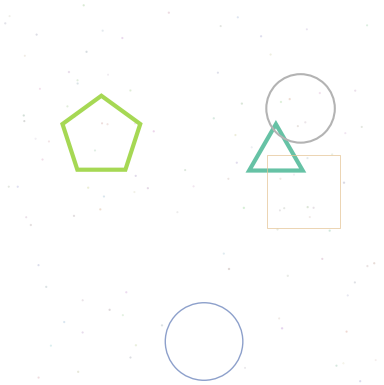[{"shape": "triangle", "thickness": 3, "radius": 0.4, "center": [0.717, 0.597]}, {"shape": "circle", "thickness": 1, "radius": 0.5, "center": [0.53, 0.113]}, {"shape": "pentagon", "thickness": 3, "radius": 0.53, "center": [0.263, 0.645]}, {"shape": "square", "thickness": 0.5, "radius": 0.47, "center": [0.788, 0.502]}, {"shape": "circle", "thickness": 1.5, "radius": 0.44, "center": [0.781, 0.718]}]